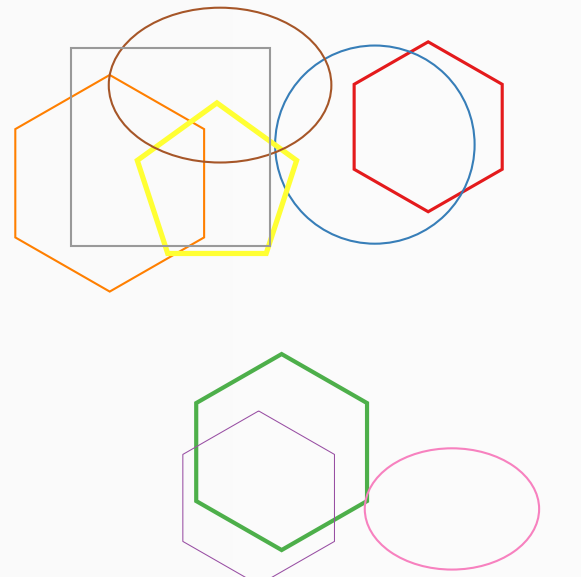[{"shape": "hexagon", "thickness": 1.5, "radius": 0.74, "center": [0.737, 0.78]}, {"shape": "circle", "thickness": 1, "radius": 0.86, "center": [0.645, 0.749]}, {"shape": "hexagon", "thickness": 2, "radius": 0.85, "center": [0.485, 0.216]}, {"shape": "hexagon", "thickness": 0.5, "radius": 0.75, "center": [0.445, 0.137]}, {"shape": "hexagon", "thickness": 1, "radius": 0.94, "center": [0.189, 0.682]}, {"shape": "pentagon", "thickness": 2.5, "radius": 0.72, "center": [0.373, 0.677]}, {"shape": "oval", "thickness": 1, "radius": 0.96, "center": [0.379, 0.852]}, {"shape": "oval", "thickness": 1, "radius": 0.75, "center": [0.778, 0.118]}, {"shape": "square", "thickness": 1, "radius": 0.85, "center": [0.293, 0.745]}]